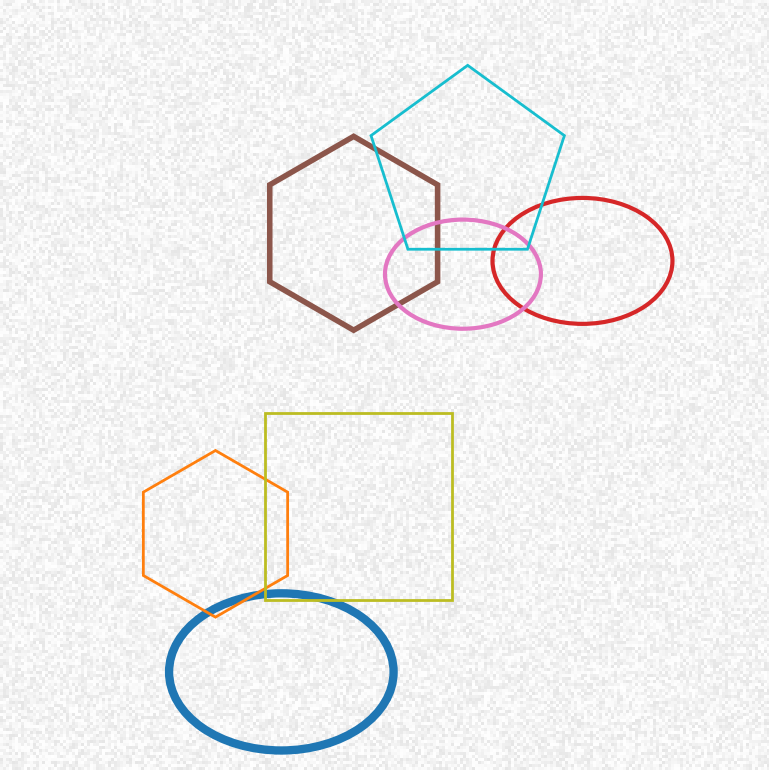[{"shape": "oval", "thickness": 3, "radius": 0.73, "center": [0.365, 0.127]}, {"shape": "hexagon", "thickness": 1, "radius": 0.54, "center": [0.28, 0.307]}, {"shape": "oval", "thickness": 1.5, "radius": 0.58, "center": [0.756, 0.661]}, {"shape": "hexagon", "thickness": 2, "radius": 0.63, "center": [0.459, 0.697]}, {"shape": "oval", "thickness": 1.5, "radius": 0.51, "center": [0.601, 0.644]}, {"shape": "square", "thickness": 1, "radius": 0.61, "center": [0.465, 0.343]}, {"shape": "pentagon", "thickness": 1, "radius": 0.66, "center": [0.607, 0.783]}]